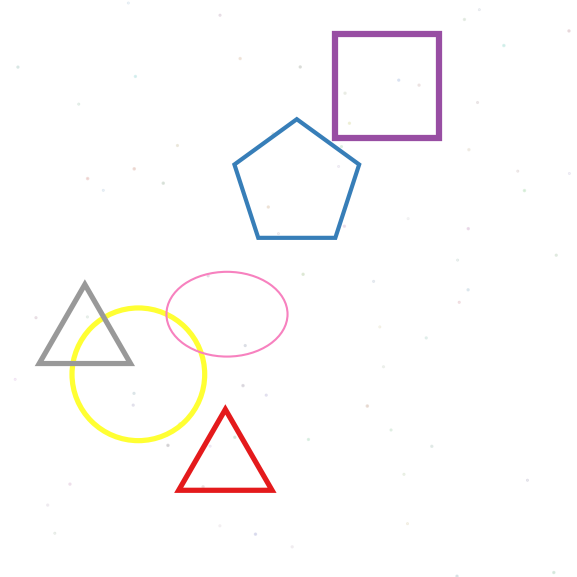[{"shape": "triangle", "thickness": 2.5, "radius": 0.47, "center": [0.39, 0.197]}, {"shape": "pentagon", "thickness": 2, "radius": 0.57, "center": [0.514, 0.679]}, {"shape": "square", "thickness": 3, "radius": 0.45, "center": [0.671, 0.85]}, {"shape": "circle", "thickness": 2.5, "radius": 0.57, "center": [0.24, 0.351]}, {"shape": "oval", "thickness": 1, "radius": 0.52, "center": [0.393, 0.455]}, {"shape": "triangle", "thickness": 2.5, "radius": 0.46, "center": [0.147, 0.415]}]